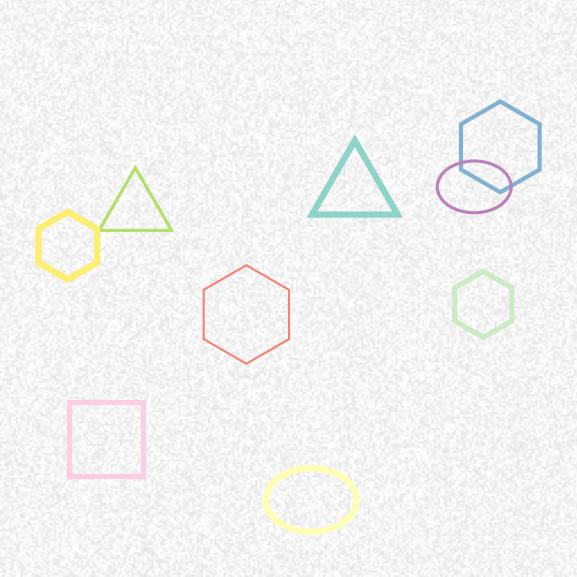[{"shape": "triangle", "thickness": 3, "radius": 0.43, "center": [0.614, 0.67]}, {"shape": "oval", "thickness": 3, "radius": 0.39, "center": [0.539, 0.133]}, {"shape": "hexagon", "thickness": 1, "radius": 0.43, "center": [0.427, 0.455]}, {"shape": "hexagon", "thickness": 2, "radius": 0.39, "center": [0.866, 0.745]}, {"shape": "triangle", "thickness": 1.5, "radius": 0.36, "center": [0.234, 0.636]}, {"shape": "square", "thickness": 2.5, "radius": 0.32, "center": [0.183, 0.239]}, {"shape": "oval", "thickness": 1.5, "radius": 0.32, "center": [0.821, 0.676]}, {"shape": "hexagon", "thickness": 2.5, "radius": 0.29, "center": [0.837, 0.472]}, {"shape": "hexagon", "thickness": 3, "radius": 0.29, "center": [0.117, 0.574]}]